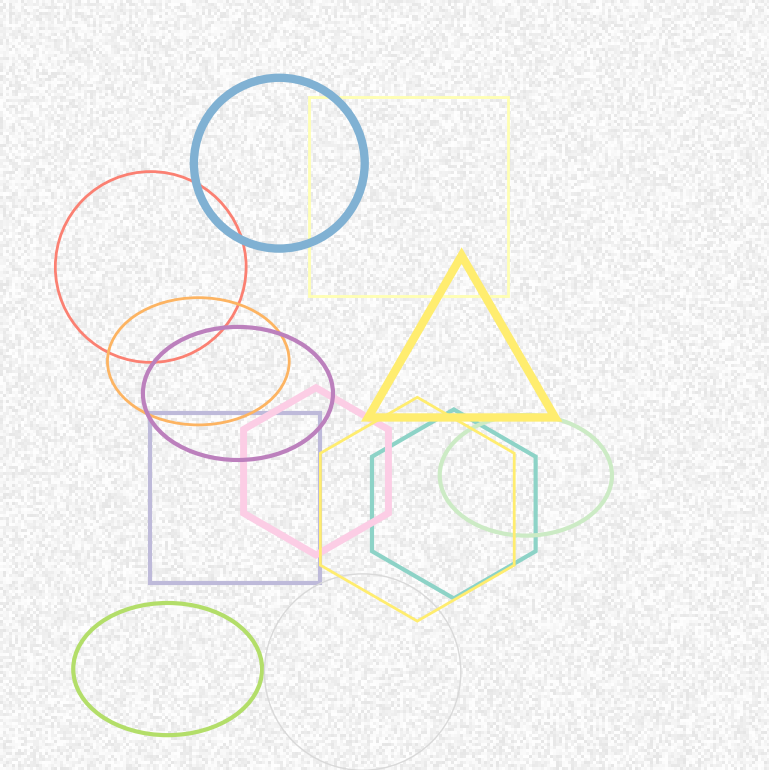[{"shape": "hexagon", "thickness": 1.5, "radius": 0.61, "center": [0.589, 0.346]}, {"shape": "square", "thickness": 1, "radius": 0.65, "center": [0.531, 0.745]}, {"shape": "square", "thickness": 1.5, "radius": 0.55, "center": [0.305, 0.354]}, {"shape": "circle", "thickness": 1, "radius": 0.62, "center": [0.196, 0.653]}, {"shape": "circle", "thickness": 3, "radius": 0.55, "center": [0.363, 0.788]}, {"shape": "oval", "thickness": 1, "radius": 0.59, "center": [0.258, 0.531]}, {"shape": "oval", "thickness": 1.5, "radius": 0.61, "center": [0.218, 0.131]}, {"shape": "hexagon", "thickness": 2.5, "radius": 0.54, "center": [0.41, 0.388]}, {"shape": "circle", "thickness": 0.5, "radius": 0.64, "center": [0.471, 0.127]}, {"shape": "oval", "thickness": 1.5, "radius": 0.62, "center": [0.309, 0.489]}, {"shape": "oval", "thickness": 1.5, "radius": 0.56, "center": [0.683, 0.383]}, {"shape": "triangle", "thickness": 3, "radius": 0.7, "center": [0.599, 0.528]}, {"shape": "hexagon", "thickness": 1, "radius": 0.73, "center": [0.542, 0.339]}]